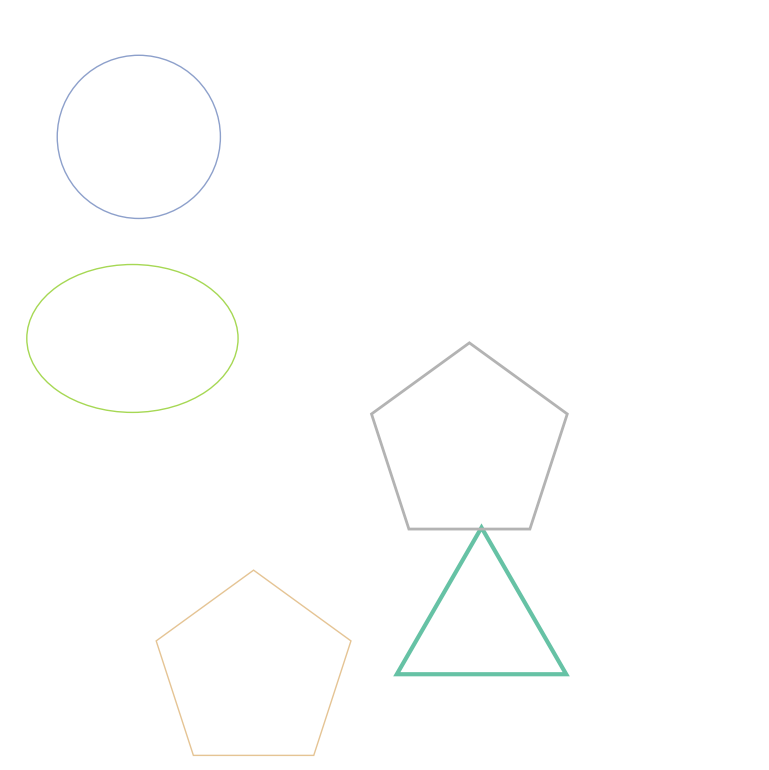[{"shape": "triangle", "thickness": 1.5, "radius": 0.63, "center": [0.625, 0.188]}, {"shape": "circle", "thickness": 0.5, "radius": 0.53, "center": [0.18, 0.822]}, {"shape": "oval", "thickness": 0.5, "radius": 0.69, "center": [0.172, 0.56]}, {"shape": "pentagon", "thickness": 0.5, "radius": 0.66, "center": [0.329, 0.127]}, {"shape": "pentagon", "thickness": 1, "radius": 0.67, "center": [0.61, 0.421]}]